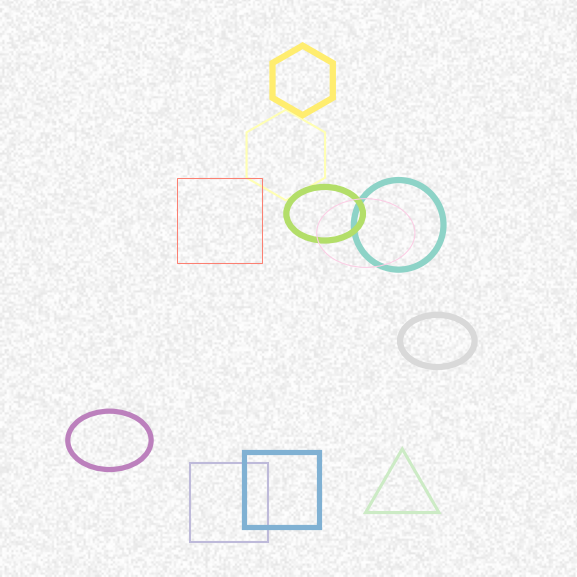[{"shape": "circle", "thickness": 3, "radius": 0.39, "center": [0.69, 0.61]}, {"shape": "hexagon", "thickness": 1, "radius": 0.39, "center": [0.495, 0.731]}, {"shape": "square", "thickness": 1, "radius": 0.34, "center": [0.396, 0.129]}, {"shape": "square", "thickness": 0.5, "radius": 0.37, "center": [0.381, 0.618]}, {"shape": "square", "thickness": 2.5, "radius": 0.32, "center": [0.487, 0.152]}, {"shape": "oval", "thickness": 3, "radius": 0.33, "center": [0.562, 0.629]}, {"shape": "oval", "thickness": 0.5, "radius": 0.43, "center": [0.633, 0.596]}, {"shape": "oval", "thickness": 3, "radius": 0.32, "center": [0.757, 0.409]}, {"shape": "oval", "thickness": 2.5, "radius": 0.36, "center": [0.19, 0.237]}, {"shape": "triangle", "thickness": 1.5, "radius": 0.37, "center": [0.697, 0.148]}, {"shape": "hexagon", "thickness": 3, "radius": 0.3, "center": [0.524, 0.86]}]